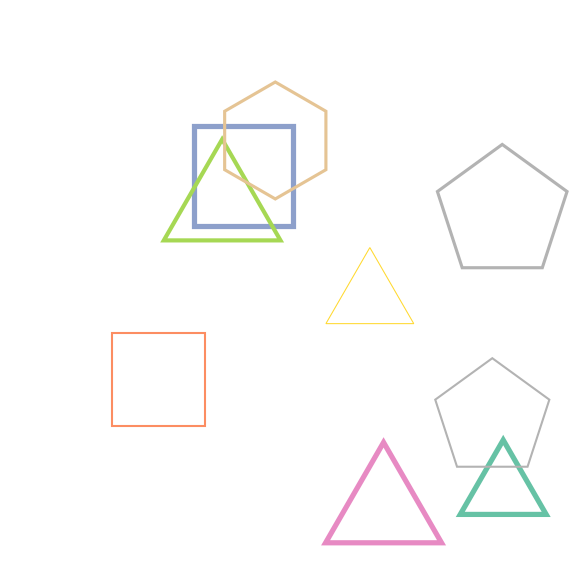[{"shape": "triangle", "thickness": 2.5, "radius": 0.43, "center": [0.871, 0.151]}, {"shape": "square", "thickness": 1, "radius": 0.41, "center": [0.274, 0.342]}, {"shape": "square", "thickness": 2.5, "radius": 0.43, "center": [0.422, 0.695]}, {"shape": "triangle", "thickness": 2.5, "radius": 0.58, "center": [0.664, 0.117]}, {"shape": "triangle", "thickness": 2, "radius": 0.58, "center": [0.385, 0.641]}, {"shape": "triangle", "thickness": 0.5, "radius": 0.44, "center": [0.64, 0.483]}, {"shape": "hexagon", "thickness": 1.5, "radius": 0.51, "center": [0.477, 0.756]}, {"shape": "pentagon", "thickness": 1.5, "radius": 0.59, "center": [0.87, 0.631]}, {"shape": "pentagon", "thickness": 1, "radius": 0.52, "center": [0.852, 0.275]}]